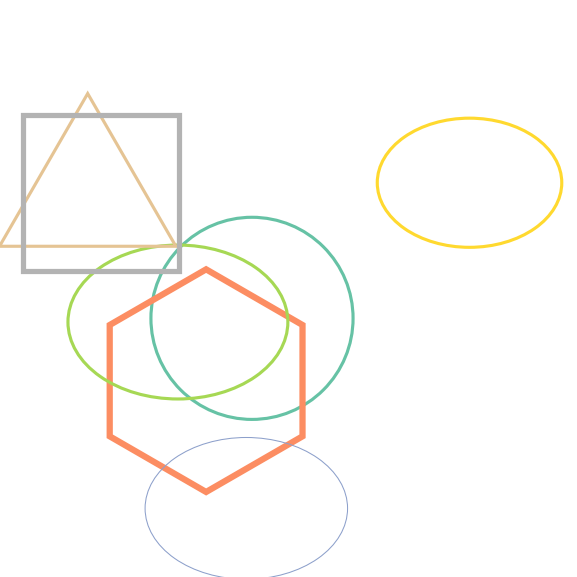[{"shape": "circle", "thickness": 1.5, "radius": 0.88, "center": [0.436, 0.448]}, {"shape": "hexagon", "thickness": 3, "radius": 0.96, "center": [0.357, 0.34]}, {"shape": "oval", "thickness": 0.5, "radius": 0.88, "center": [0.427, 0.119]}, {"shape": "oval", "thickness": 1.5, "radius": 0.95, "center": [0.308, 0.442]}, {"shape": "oval", "thickness": 1.5, "radius": 0.8, "center": [0.813, 0.683]}, {"shape": "triangle", "thickness": 1.5, "radius": 0.88, "center": [0.152, 0.661]}, {"shape": "square", "thickness": 2.5, "radius": 0.68, "center": [0.175, 0.665]}]